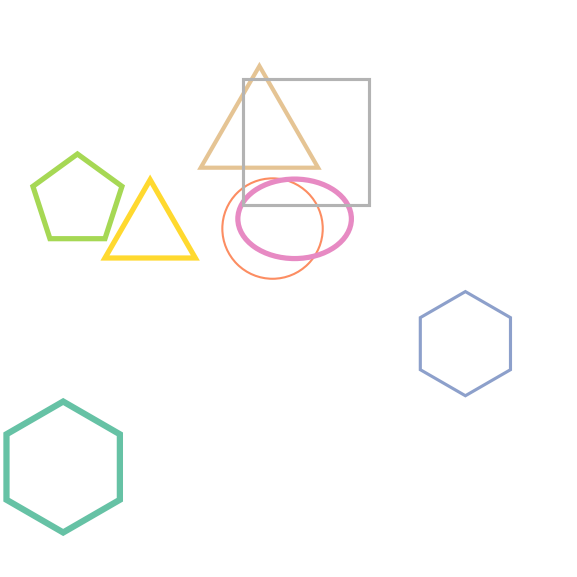[{"shape": "hexagon", "thickness": 3, "radius": 0.57, "center": [0.109, 0.19]}, {"shape": "circle", "thickness": 1, "radius": 0.43, "center": [0.472, 0.603]}, {"shape": "hexagon", "thickness": 1.5, "radius": 0.45, "center": [0.806, 0.404]}, {"shape": "oval", "thickness": 2.5, "radius": 0.49, "center": [0.51, 0.62]}, {"shape": "pentagon", "thickness": 2.5, "radius": 0.41, "center": [0.134, 0.651]}, {"shape": "triangle", "thickness": 2.5, "radius": 0.45, "center": [0.26, 0.598]}, {"shape": "triangle", "thickness": 2, "radius": 0.59, "center": [0.449, 0.767]}, {"shape": "square", "thickness": 1.5, "radius": 0.55, "center": [0.53, 0.753]}]